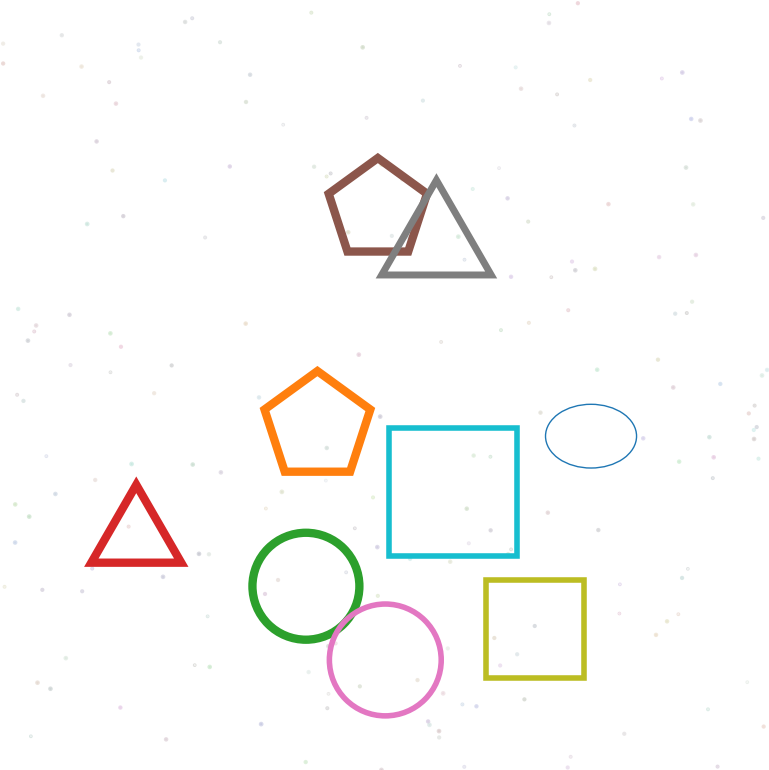[{"shape": "oval", "thickness": 0.5, "radius": 0.3, "center": [0.768, 0.434]}, {"shape": "pentagon", "thickness": 3, "radius": 0.36, "center": [0.412, 0.446]}, {"shape": "circle", "thickness": 3, "radius": 0.35, "center": [0.397, 0.239]}, {"shape": "triangle", "thickness": 3, "radius": 0.34, "center": [0.177, 0.303]}, {"shape": "pentagon", "thickness": 3, "radius": 0.34, "center": [0.491, 0.728]}, {"shape": "circle", "thickness": 2, "radius": 0.36, "center": [0.5, 0.143]}, {"shape": "triangle", "thickness": 2.5, "radius": 0.41, "center": [0.567, 0.684]}, {"shape": "square", "thickness": 2, "radius": 0.32, "center": [0.695, 0.183]}, {"shape": "square", "thickness": 2, "radius": 0.41, "center": [0.588, 0.361]}]